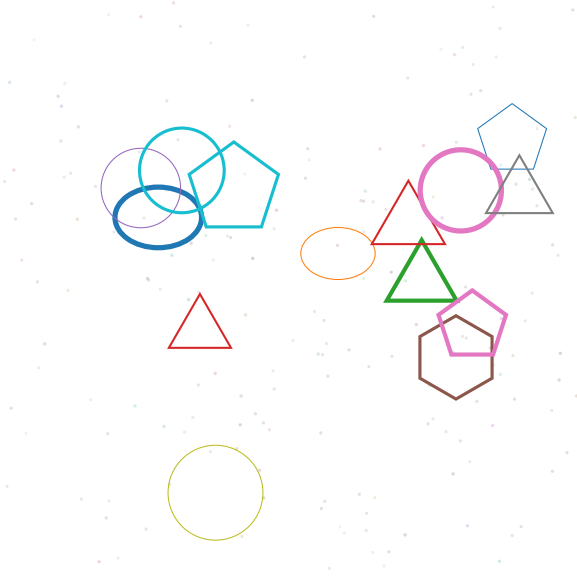[{"shape": "pentagon", "thickness": 0.5, "radius": 0.31, "center": [0.887, 0.757]}, {"shape": "oval", "thickness": 2.5, "radius": 0.37, "center": [0.274, 0.623]}, {"shape": "oval", "thickness": 0.5, "radius": 0.32, "center": [0.585, 0.56]}, {"shape": "triangle", "thickness": 2, "radius": 0.35, "center": [0.73, 0.513]}, {"shape": "triangle", "thickness": 1, "radius": 0.31, "center": [0.346, 0.428]}, {"shape": "triangle", "thickness": 1, "radius": 0.37, "center": [0.707, 0.613]}, {"shape": "circle", "thickness": 0.5, "radius": 0.34, "center": [0.244, 0.674]}, {"shape": "hexagon", "thickness": 1.5, "radius": 0.36, "center": [0.79, 0.38]}, {"shape": "circle", "thickness": 2.5, "radius": 0.35, "center": [0.798, 0.669]}, {"shape": "pentagon", "thickness": 2, "radius": 0.31, "center": [0.818, 0.435]}, {"shape": "triangle", "thickness": 1, "radius": 0.33, "center": [0.899, 0.663]}, {"shape": "circle", "thickness": 0.5, "radius": 0.41, "center": [0.373, 0.146]}, {"shape": "circle", "thickness": 1.5, "radius": 0.37, "center": [0.315, 0.704]}, {"shape": "pentagon", "thickness": 1.5, "radius": 0.41, "center": [0.405, 0.672]}]